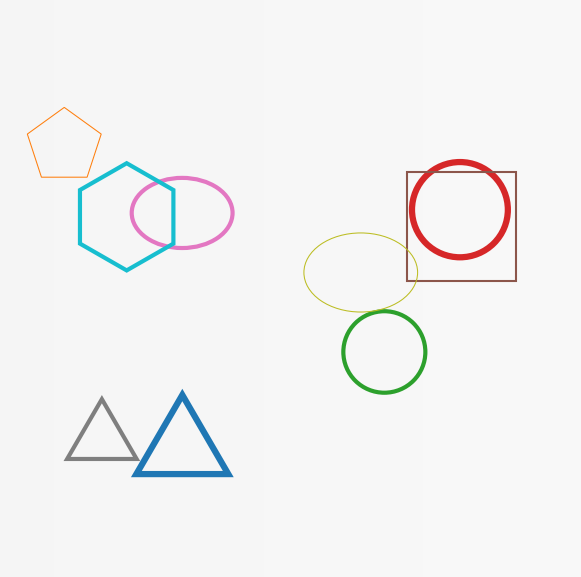[{"shape": "triangle", "thickness": 3, "radius": 0.46, "center": [0.314, 0.224]}, {"shape": "pentagon", "thickness": 0.5, "radius": 0.33, "center": [0.111, 0.746]}, {"shape": "circle", "thickness": 2, "radius": 0.35, "center": [0.661, 0.39]}, {"shape": "circle", "thickness": 3, "radius": 0.41, "center": [0.791, 0.636]}, {"shape": "square", "thickness": 1, "radius": 0.47, "center": [0.795, 0.607]}, {"shape": "oval", "thickness": 2, "radius": 0.43, "center": [0.313, 0.63]}, {"shape": "triangle", "thickness": 2, "radius": 0.35, "center": [0.175, 0.239]}, {"shape": "oval", "thickness": 0.5, "radius": 0.49, "center": [0.621, 0.527]}, {"shape": "hexagon", "thickness": 2, "radius": 0.46, "center": [0.218, 0.624]}]